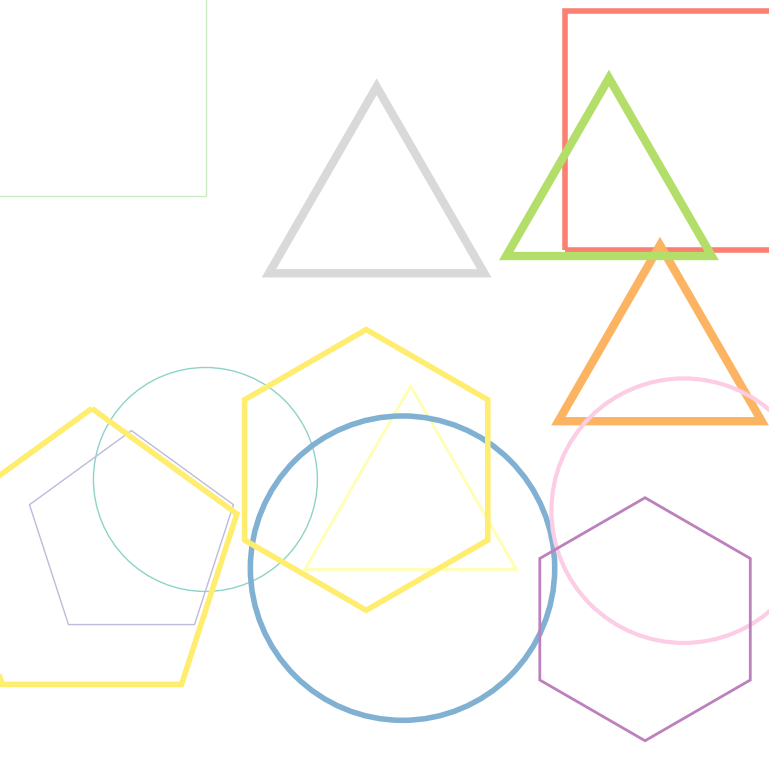[{"shape": "circle", "thickness": 0.5, "radius": 0.73, "center": [0.267, 0.377]}, {"shape": "triangle", "thickness": 1, "radius": 0.79, "center": [0.533, 0.34]}, {"shape": "pentagon", "thickness": 0.5, "radius": 0.7, "center": [0.171, 0.302]}, {"shape": "square", "thickness": 2, "radius": 0.78, "center": [0.889, 0.83]}, {"shape": "circle", "thickness": 2, "radius": 0.99, "center": [0.523, 0.262]}, {"shape": "triangle", "thickness": 3, "radius": 0.76, "center": [0.857, 0.529]}, {"shape": "triangle", "thickness": 3, "radius": 0.77, "center": [0.791, 0.745]}, {"shape": "circle", "thickness": 1.5, "radius": 0.86, "center": [0.888, 0.337]}, {"shape": "triangle", "thickness": 3, "radius": 0.81, "center": [0.489, 0.726]}, {"shape": "hexagon", "thickness": 1, "radius": 0.79, "center": [0.838, 0.196]}, {"shape": "square", "thickness": 0.5, "radius": 0.75, "center": [0.119, 0.895]}, {"shape": "hexagon", "thickness": 2, "radius": 0.91, "center": [0.476, 0.39]}, {"shape": "pentagon", "thickness": 2, "radius": 0.99, "center": [0.119, 0.271]}]